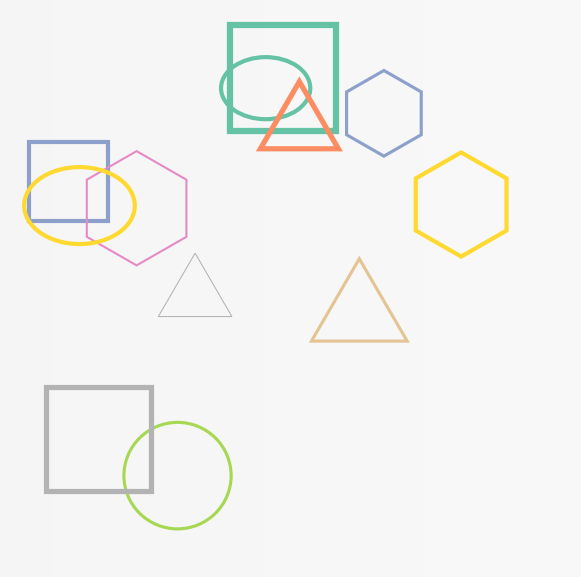[{"shape": "oval", "thickness": 2, "radius": 0.38, "center": [0.457, 0.846]}, {"shape": "square", "thickness": 3, "radius": 0.46, "center": [0.487, 0.864]}, {"shape": "triangle", "thickness": 2.5, "radius": 0.39, "center": [0.515, 0.78]}, {"shape": "hexagon", "thickness": 1.5, "radius": 0.37, "center": [0.66, 0.803]}, {"shape": "square", "thickness": 2, "radius": 0.34, "center": [0.118, 0.685]}, {"shape": "hexagon", "thickness": 1, "radius": 0.49, "center": [0.235, 0.639]}, {"shape": "circle", "thickness": 1.5, "radius": 0.46, "center": [0.305, 0.176]}, {"shape": "hexagon", "thickness": 2, "radius": 0.45, "center": [0.793, 0.645]}, {"shape": "oval", "thickness": 2, "radius": 0.48, "center": [0.137, 0.643]}, {"shape": "triangle", "thickness": 1.5, "radius": 0.48, "center": [0.618, 0.456]}, {"shape": "triangle", "thickness": 0.5, "radius": 0.37, "center": [0.336, 0.488]}, {"shape": "square", "thickness": 2.5, "radius": 0.45, "center": [0.17, 0.239]}]